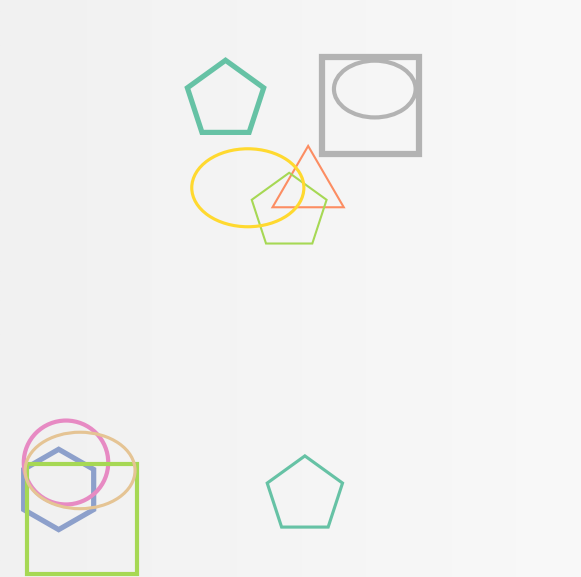[{"shape": "pentagon", "thickness": 1.5, "radius": 0.34, "center": [0.525, 0.142]}, {"shape": "pentagon", "thickness": 2.5, "radius": 0.35, "center": [0.388, 0.826]}, {"shape": "triangle", "thickness": 1, "radius": 0.35, "center": [0.53, 0.676]}, {"shape": "hexagon", "thickness": 2.5, "radius": 0.35, "center": [0.101, 0.152]}, {"shape": "circle", "thickness": 2, "radius": 0.36, "center": [0.114, 0.198]}, {"shape": "pentagon", "thickness": 1, "radius": 0.34, "center": [0.497, 0.632]}, {"shape": "square", "thickness": 2, "radius": 0.48, "center": [0.141, 0.101]}, {"shape": "oval", "thickness": 1.5, "radius": 0.48, "center": [0.426, 0.674]}, {"shape": "oval", "thickness": 1.5, "radius": 0.47, "center": [0.138, 0.184]}, {"shape": "square", "thickness": 3, "radius": 0.42, "center": [0.638, 0.816]}, {"shape": "oval", "thickness": 2, "radius": 0.35, "center": [0.645, 0.845]}]